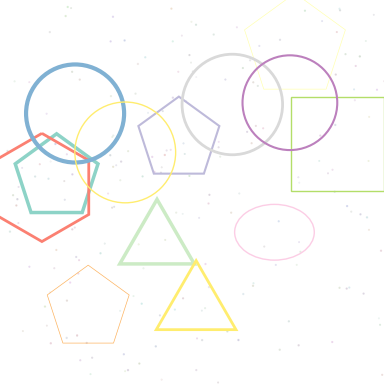[{"shape": "pentagon", "thickness": 2.5, "radius": 0.57, "center": [0.147, 0.539]}, {"shape": "pentagon", "thickness": 0.5, "radius": 0.69, "center": [0.766, 0.88]}, {"shape": "pentagon", "thickness": 1.5, "radius": 0.55, "center": [0.465, 0.638]}, {"shape": "hexagon", "thickness": 2, "radius": 0.7, "center": [0.109, 0.513]}, {"shape": "circle", "thickness": 3, "radius": 0.64, "center": [0.195, 0.705]}, {"shape": "pentagon", "thickness": 0.5, "radius": 0.56, "center": [0.229, 0.199]}, {"shape": "square", "thickness": 1, "radius": 0.61, "center": [0.876, 0.626]}, {"shape": "oval", "thickness": 1, "radius": 0.52, "center": [0.713, 0.397]}, {"shape": "circle", "thickness": 2, "radius": 0.65, "center": [0.603, 0.729]}, {"shape": "circle", "thickness": 1.5, "radius": 0.62, "center": [0.753, 0.733]}, {"shape": "triangle", "thickness": 2.5, "radius": 0.56, "center": [0.408, 0.37]}, {"shape": "triangle", "thickness": 2, "radius": 0.6, "center": [0.509, 0.204]}, {"shape": "circle", "thickness": 1, "radius": 0.65, "center": [0.325, 0.604]}]